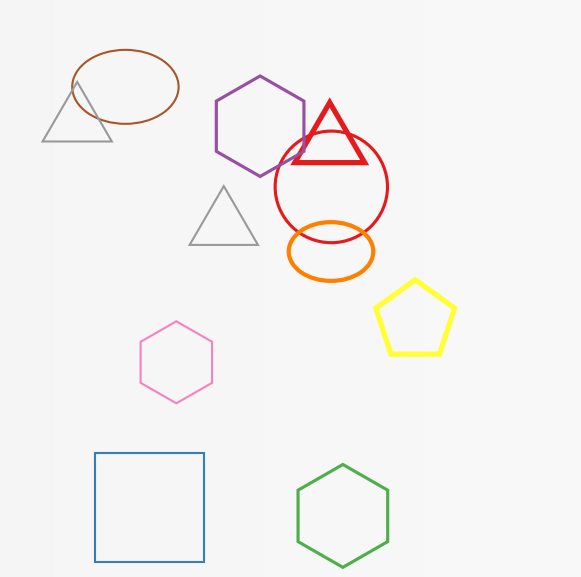[{"shape": "circle", "thickness": 1.5, "radius": 0.48, "center": [0.57, 0.676]}, {"shape": "triangle", "thickness": 2.5, "radius": 0.35, "center": [0.567, 0.752]}, {"shape": "square", "thickness": 1, "radius": 0.47, "center": [0.257, 0.12]}, {"shape": "hexagon", "thickness": 1.5, "radius": 0.45, "center": [0.59, 0.106]}, {"shape": "hexagon", "thickness": 1.5, "radius": 0.44, "center": [0.448, 0.781]}, {"shape": "oval", "thickness": 2, "radius": 0.36, "center": [0.569, 0.564]}, {"shape": "pentagon", "thickness": 2.5, "radius": 0.36, "center": [0.714, 0.444]}, {"shape": "oval", "thickness": 1, "radius": 0.46, "center": [0.216, 0.849]}, {"shape": "hexagon", "thickness": 1, "radius": 0.36, "center": [0.303, 0.372]}, {"shape": "triangle", "thickness": 1, "radius": 0.34, "center": [0.133, 0.789]}, {"shape": "triangle", "thickness": 1, "radius": 0.34, "center": [0.385, 0.609]}]